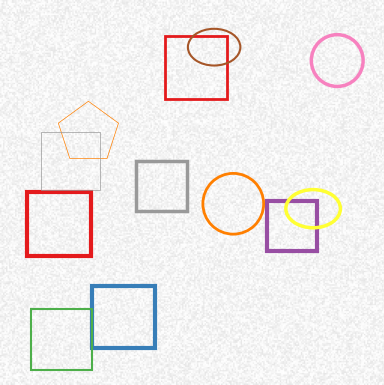[{"shape": "square", "thickness": 2, "radius": 0.41, "center": [0.509, 0.825]}, {"shape": "square", "thickness": 3, "radius": 0.42, "center": [0.153, 0.418]}, {"shape": "square", "thickness": 3, "radius": 0.41, "center": [0.321, 0.177]}, {"shape": "square", "thickness": 1.5, "radius": 0.4, "center": [0.16, 0.118]}, {"shape": "square", "thickness": 3, "radius": 0.32, "center": [0.758, 0.413]}, {"shape": "pentagon", "thickness": 0.5, "radius": 0.41, "center": [0.23, 0.655]}, {"shape": "circle", "thickness": 2, "radius": 0.39, "center": [0.606, 0.471]}, {"shape": "oval", "thickness": 2.5, "radius": 0.35, "center": [0.813, 0.458]}, {"shape": "oval", "thickness": 1.5, "radius": 0.34, "center": [0.556, 0.878]}, {"shape": "circle", "thickness": 2.5, "radius": 0.34, "center": [0.876, 0.843]}, {"shape": "square", "thickness": 2.5, "radius": 0.33, "center": [0.419, 0.517]}, {"shape": "square", "thickness": 0.5, "radius": 0.38, "center": [0.183, 0.582]}]